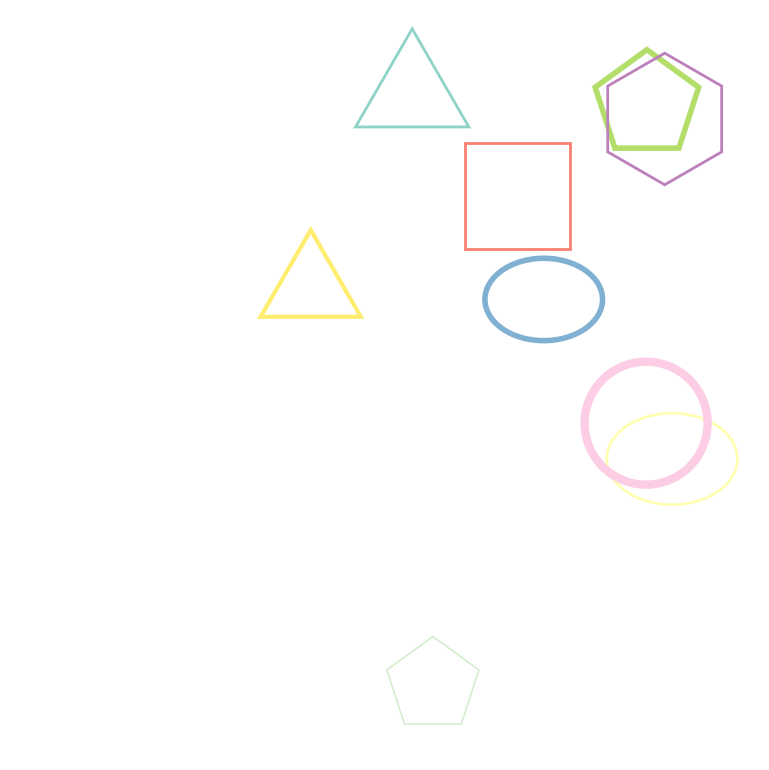[{"shape": "triangle", "thickness": 1, "radius": 0.42, "center": [0.535, 0.878]}, {"shape": "oval", "thickness": 1, "radius": 0.42, "center": [0.873, 0.404]}, {"shape": "square", "thickness": 1, "radius": 0.34, "center": [0.672, 0.746]}, {"shape": "oval", "thickness": 2, "radius": 0.38, "center": [0.706, 0.611]}, {"shape": "pentagon", "thickness": 2, "radius": 0.35, "center": [0.84, 0.865]}, {"shape": "circle", "thickness": 3, "radius": 0.4, "center": [0.839, 0.45]}, {"shape": "hexagon", "thickness": 1, "radius": 0.43, "center": [0.863, 0.845]}, {"shape": "pentagon", "thickness": 0.5, "radius": 0.31, "center": [0.562, 0.111]}, {"shape": "triangle", "thickness": 1.5, "radius": 0.38, "center": [0.404, 0.626]}]